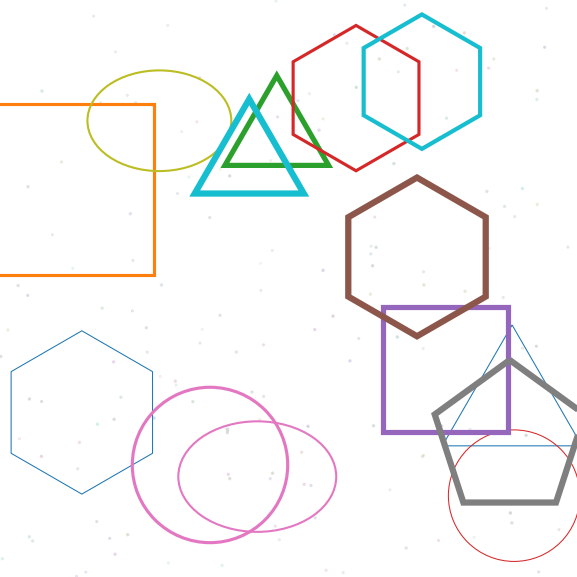[{"shape": "triangle", "thickness": 0.5, "radius": 0.7, "center": [0.887, 0.297]}, {"shape": "hexagon", "thickness": 0.5, "radius": 0.71, "center": [0.142, 0.285]}, {"shape": "square", "thickness": 1.5, "radius": 0.74, "center": [0.119, 0.671]}, {"shape": "triangle", "thickness": 2.5, "radius": 0.52, "center": [0.479, 0.765]}, {"shape": "hexagon", "thickness": 1.5, "radius": 0.63, "center": [0.617, 0.829]}, {"shape": "circle", "thickness": 0.5, "radius": 0.57, "center": [0.89, 0.141]}, {"shape": "square", "thickness": 2.5, "radius": 0.54, "center": [0.771, 0.359]}, {"shape": "hexagon", "thickness": 3, "radius": 0.69, "center": [0.722, 0.554]}, {"shape": "oval", "thickness": 1, "radius": 0.68, "center": [0.445, 0.174]}, {"shape": "circle", "thickness": 1.5, "radius": 0.67, "center": [0.364, 0.194]}, {"shape": "pentagon", "thickness": 3, "radius": 0.68, "center": [0.883, 0.239]}, {"shape": "oval", "thickness": 1, "radius": 0.62, "center": [0.276, 0.79]}, {"shape": "triangle", "thickness": 3, "radius": 0.55, "center": [0.432, 0.719]}, {"shape": "hexagon", "thickness": 2, "radius": 0.58, "center": [0.731, 0.858]}]